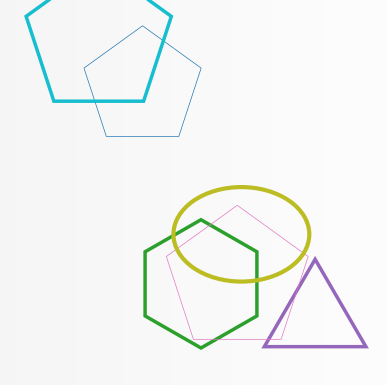[{"shape": "pentagon", "thickness": 0.5, "radius": 0.79, "center": [0.368, 0.774]}, {"shape": "hexagon", "thickness": 2.5, "radius": 0.83, "center": [0.519, 0.263]}, {"shape": "triangle", "thickness": 2.5, "radius": 0.76, "center": [0.813, 0.175]}, {"shape": "pentagon", "thickness": 0.5, "radius": 0.96, "center": [0.612, 0.274]}, {"shape": "oval", "thickness": 3, "radius": 0.88, "center": [0.623, 0.391]}, {"shape": "pentagon", "thickness": 2.5, "radius": 0.99, "center": [0.255, 0.897]}]